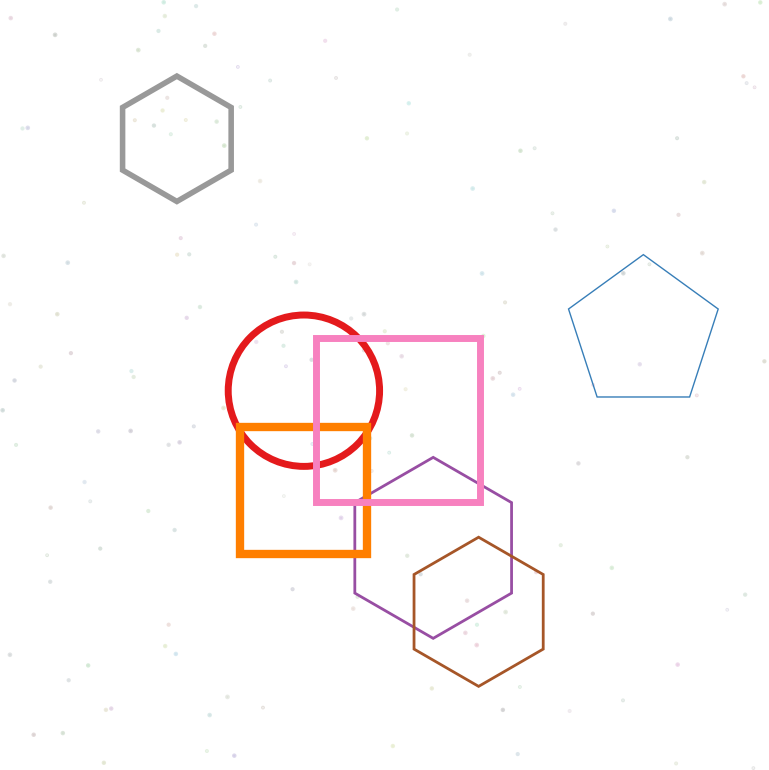[{"shape": "circle", "thickness": 2.5, "radius": 0.49, "center": [0.395, 0.493]}, {"shape": "pentagon", "thickness": 0.5, "radius": 0.51, "center": [0.836, 0.567]}, {"shape": "hexagon", "thickness": 1, "radius": 0.59, "center": [0.563, 0.288]}, {"shape": "square", "thickness": 3, "radius": 0.41, "center": [0.394, 0.363]}, {"shape": "hexagon", "thickness": 1, "radius": 0.48, "center": [0.622, 0.205]}, {"shape": "square", "thickness": 2.5, "radius": 0.53, "center": [0.517, 0.454]}, {"shape": "hexagon", "thickness": 2, "radius": 0.41, "center": [0.23, 0.82]}]